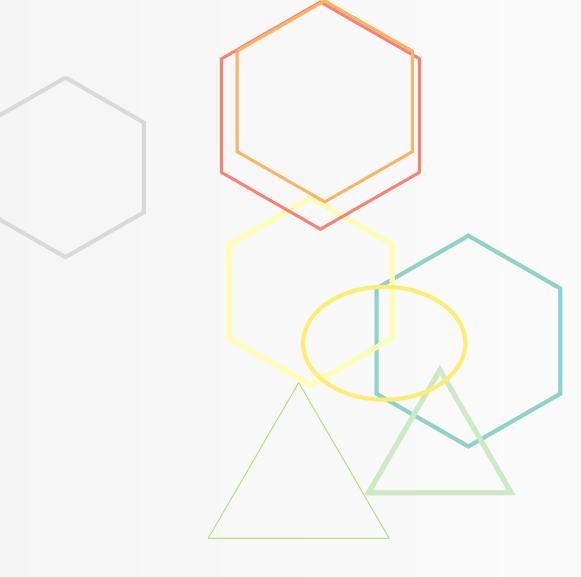[{"shape": "hexagon", "thickness": 2, "radius": 0.91, "center": [0.806, 0.408]}, {"shape": "hexagon", "thickness": 2.5, "radius": 0.81, "center": [0.535, 0.494]}, {"shape": "hexagon", "thickness": 1.5, "radius": 0.98, "center": [0.551, 0.799]}, {"shape": "hexagon", "thickness": 1.5, "radius": 0.87, "center": [0.559, 0.824]}, {"shape": "triangle", "thickness": 0.5, "radius": 0.9, "center": [0.514, 0.157]}, {"shape": "hexagon", "thickness": 2, "radius": 0.78, "center": [0.113, 0.709]}, {"shape": "triangle", "thickness": 2.5, "radius": 0.71, "center": [0.757, 0.217]}, {"shape": "oval", "thickness": 2, "radius": 0.7, "center": [0.661, 0.405]}]